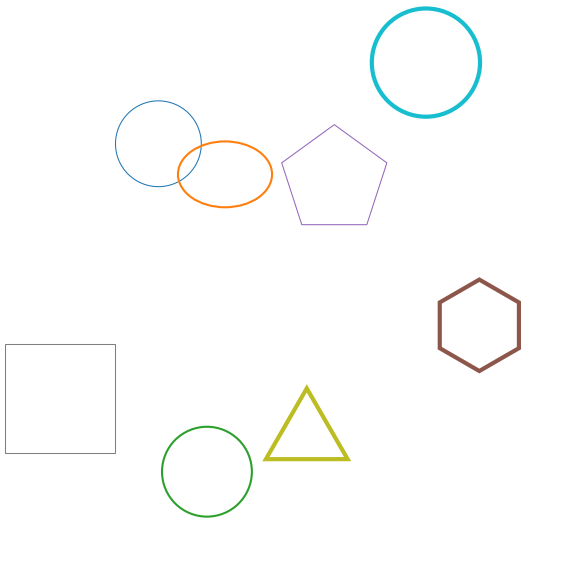[{"shape": "circle", "thickness": 0.5, "radius": 0.37, "center": [0.274, 0.75]}, {"shape": "oval", "thickness": 1, "radius": 0.41, "center": [0.39, 0.697]}, {"shape": "circle", "thickness": 1, "radius": 0.39, "center": [0.358, 0.182]}, {"shape": "pentagon", "thickness": 0.5, "radius": 0.48, "center": [0.579, 0.688]}, {"shape": "hexagon", "thickness": 2, "radius": 0.4, "center": [0.83, 0.436]}, {"shape": "square", "thickness": 0.5, "radius": 0.47, "center": [0.104, 0.309]}, {"shape": "triangle", "thickness": 2, "radius": 0.41, "center": [0.531, 0.245]}, {"shape": "circle", "thickness": 2, "radius": 0.47, "center": [0.738, 0.891]}]